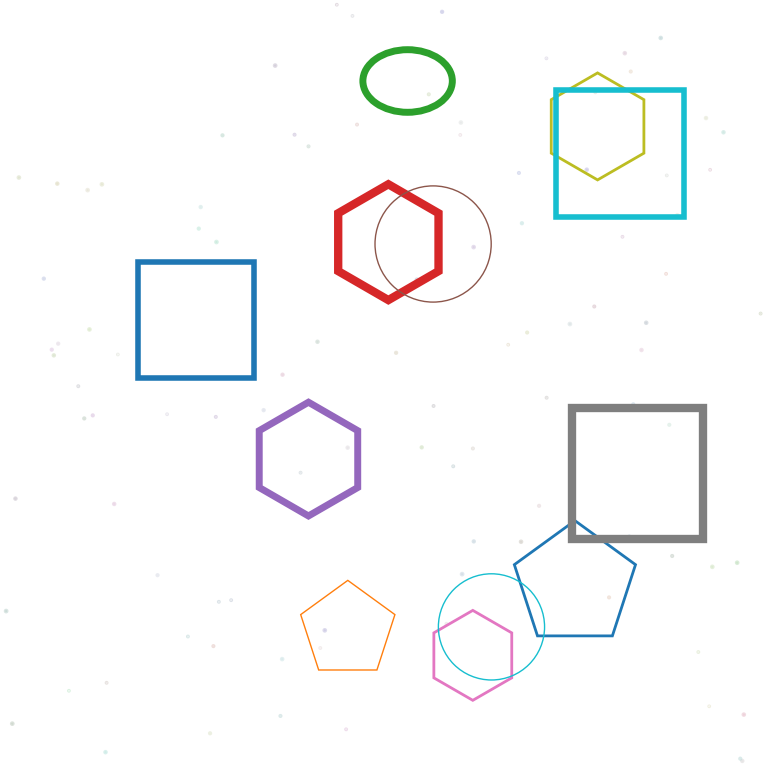[{"shape": "square", "thickness": 2, "radius": 0.38, "center": [0.255, 0.584]}, {"shape": "pentagon", "thickness": 1, "radius": 0.41, "center": [0.747, 0.241]}, {"shape": "pentagon", "thickness": 0.5, "radius": 0.32, "center": [0.452, 0.182]}, {"shape": "oval", "thickness": 2.5, "radius": 0.29, "center": [0.529, 0.895]}, {"shape": "hexagon", "thickness": 3, "radius": 0.38, "center": [0.504, 0.685]}, {"shape": "hexagon", "thickness": 2.5, "radius": 0.37, "center": [0.401, 0.404]}, {"shape": "circle", "thickness": 0.5, "radius": 0.38, "center": [0.562, 0.683]}, {"shape": "hexagon", "thickness": 1, "radius": 0.29, "center": [0.614, 0.149]}, {"shape": "square", "thickness": 3, "radius": 0.43, "center": [0.828, 0.385]}, {"shape": "hexagon", "thickness": 1, "radius": 0.35, "center": [0.776, 0.836]}, {"shape": "square", "thickness": 2, "radius": 0.42, "center": [0.806, 0.801]}, {"shape": "circle", "thickness": 0.5, "radius": 0.34, "center": [0.638, 0.186]}]